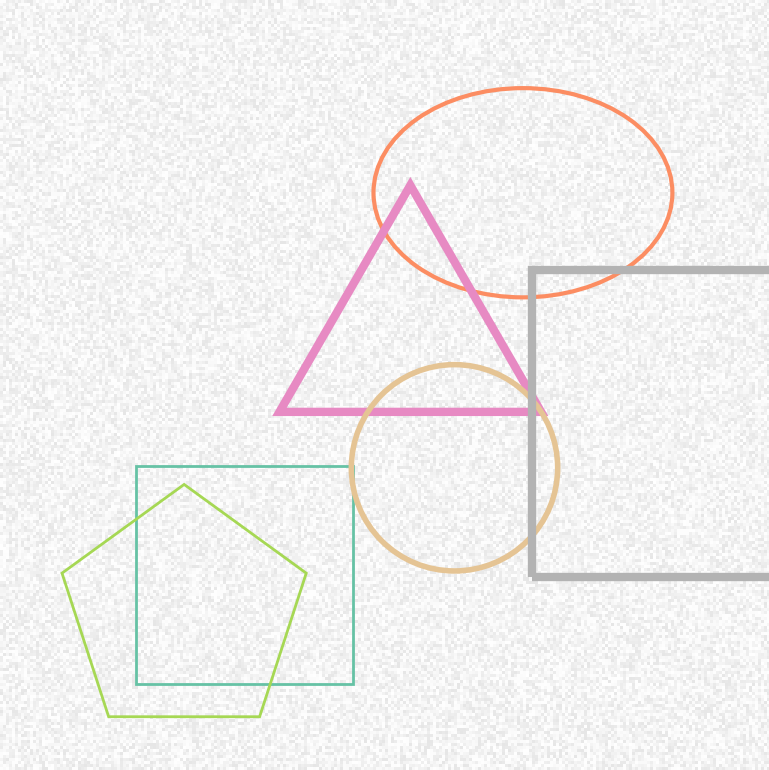[{"shape": "square", "thickness": 1, "radius": 0.71, "center": [0.317, 0.254]}, {"shape": "oval", "thickness": 1.5, "radius": 0.97, "center": [0.679, 0.75]}, {"shape": "triangle", "thickness": 3, "radius": 0.98, "center": [0.533, 0.563]}, {"shape": "pentagon", "thickness": 1, "radius": 0.83, "center": [0.239, 0.204]}, {"shape": "circle", "thickness": 2, "radius": 0.67, "center": [0.59, 0.392]}, {"shape": "square", "thickness": 3, "radius": 1.0, "center": [0.89, 0.45]}]